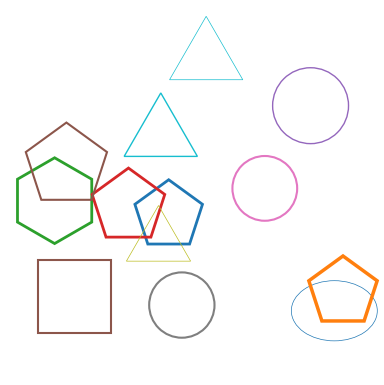[{"shape": "oval", "thickness": 0.5, "radius": 0.56, "center": [0.868, 0.193]}, {"shape": "pentagon", "thickness": 2, "radius": 0.46, "center": [0.438, 0.441]}, {"shape": "pentagon", "thickness": 2.5, "radius": 0.47, "center": [0.891, 0.242]}, {"shape": "hexagon", "thickness": 2, "radius": 0.56, "center": [0.142, 0.479]}, {"shape": "pentagon", "thickness": 2, "radius": 0.5, "center": [0.334, 0.464]}, {"shape": "circle", "thickness": 1, "radius": 0.49, "center": [0.807, 0.725]}, {"shape": "pentagon", "thickness": 1.5, "radius": 0.55, "center": [0.172, 0.571]}, {"shape": "square", "thickness": 1.5, "radius": 0.47, "center": [0.194, 0.23]}, {"shape": "circle", "thickness": 1.5, "radius": 0.42, "center": [0.688, 0.511]}, {"shape": "circle", "thickness": 1.5, "radius": 0.42, "center": [0.472, 0.208]}, {"shape": "triangle", "thickness": 0.5, "radius": 0.48, "center": [0.412, 0.37]}, {"shape": "triangle", "thickness": 1, "radius": 0.55, "center": [0.418, 0.649]}, {"shape": "triangle", "thickness": 0.5, "radius": 0.55, "center": [0.536, 0.848]}]